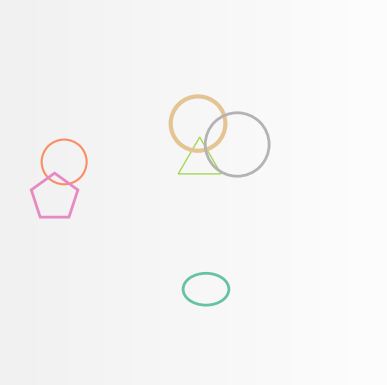[{"shape": "oval", "thickness": 2, "radius": 0.3, "center": [0.532, 0.249]}, {"shape": "circle", "thickness": 1.5, "radius": 0.29, "center": [0.166, 0.579]}, {"shape": "pentagon", "thickness": 2, "radius": 0.32, "center": [0.141, 0.487]}, {"shape": "triangle", "thickness": 1, "radius": 0.32, "center": [0.515, 0.58]}, {"shape": "circle", "thickness": 3, "radius": 0.35, "center": [0.511, 0.679]}, {"shape": "circle", "thickness": 2, "radius": 0.41, "center": [0.612, 0.625]}]